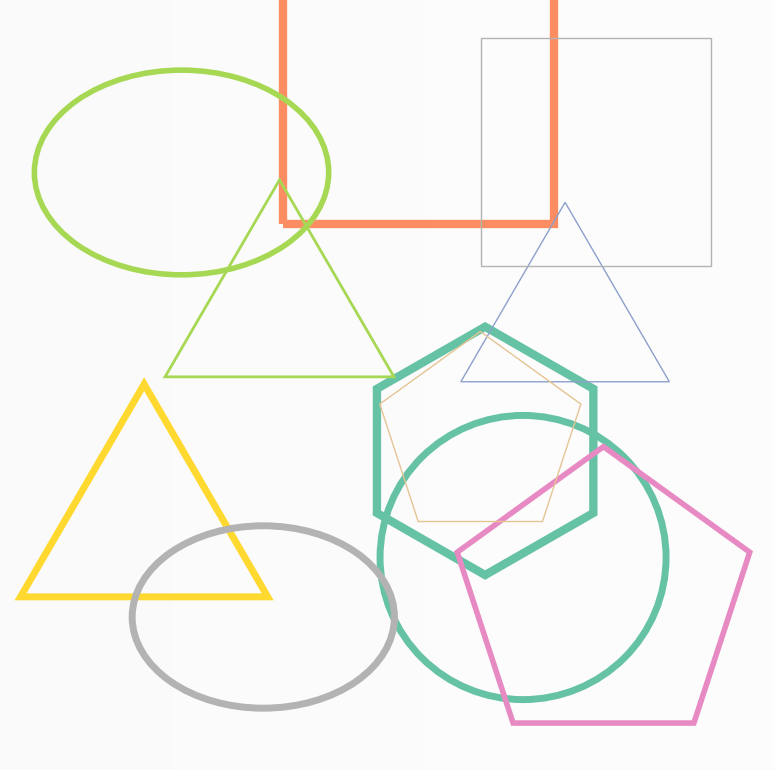[{"shape": "hexagon", "thickness": 3, "radius": 0.81, "center": [0.626, 0.414]}, {"shape": "circle", "thickness": 2.5, "radius": 0.92, "center": [0.675, 0.276]}, {"shape": "square", "thickness": 3, "radius": 0.88, "center": [0.54, 0.884]}, {"shape": "triangle", "thickness": 0.5, "radius": 0.78, "center": [0.729, 0.582]}, {"shape": "pentagon", "thickness": 2, "radius": 0.99, "center": [0.779, 0.222]}, {"shape": "oval", "thickness": 2, "radius": 0.95, "center": [0.234, 0.776]}, {"shape": "triangle", "thickness": 1, "radius": 0.85, "center": [0.361, 0.596]}, {"shape": "triangle", "thickness": 2.5, "radius": 0.92, "center": [0.186, 0.317]}, {"shape": "pentagon", "thickness": 0.5, "radius": 0.68, "center": [0.62, 0.433]}, {"shape": "square", "thickness": 0.5, "radius": 0.74, "center": [0.769, 0.803]}, {"shape": "oval", "thickness": 2.5, "radius": 0.85, "center": [0.34, 0.199]}]